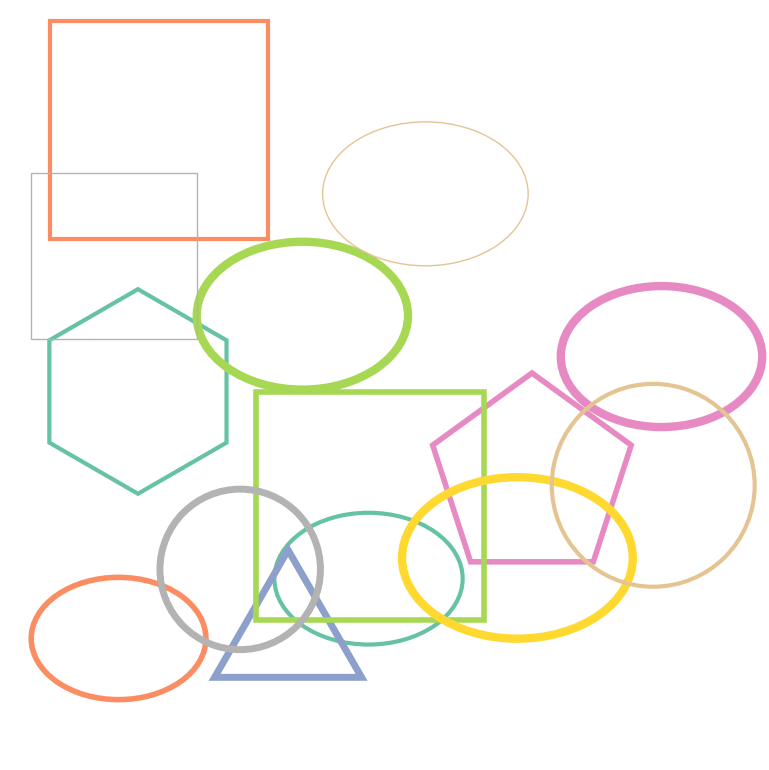[{"shape": "hexagon", "thickness": 1.5, "radius": 0.66, "center": [0.179, 0.492]}, {"shape": "oval", "thickness": 1.5, "radius": 0.61, "center": [0.479, 0.249]}, {"shape": "square", "thickness": 1.5, "radius": 0.71, "center": [0.207, 0.832]}, {"shape": "oval", "thickness": 2, "radius": 0.57, "center": [0.154, 0.171]}, {"shape": "triangle", "thickness": 2.5, "radius": 0.55, "center": [0.374, 0.175]}, {"shape": "pentagon", "thickness": 2, "radius": 0.68, "center": [0.691, 0.38]}, {"shape": "oval", "thickness": 3, "radius": 0.65, "center": [0.859, 0.537]}, {"shape": "square", "thickness": 2, "radius": 0.74, "center": [0.481, 0.343]}, {"shape": "oval", "thickness": 3, "radius": 0.69, "center": [0.393, 0.59]}, {"shape": "oval", "thickness": 3, "radius": 0.75, "center": [0.672, 0.275]}, {"shape": "circle", "thickness": 1.5, "radius": 0.66, "center": [0.848, 0.37]}, {"shape": "oval", "thickness": 0.5, "radius": 0.67, "center": [0.552, 0.748]}, {"shape": "circle", "thickness": 2.5, "radius": 0.52, "center": [0.312, 0.261]}, {"shape": "square", "thickness": 0.5, "radius": 0.54, "center": [0.148, 0.668]}]